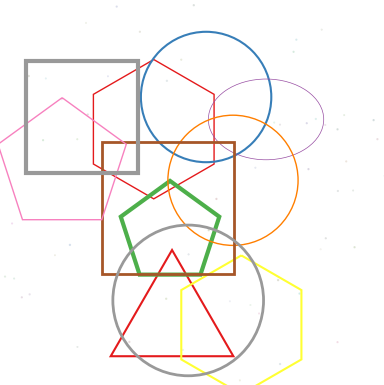[{"shape": "triangle", "thickness": 1.5, "radius": 0.92, "center": [0.447, 0.167]}, {"shape": "hexagon", "thickness": 1, "radius": 0.9, "center": [0.399, 0.664]}, {"shape": "circle", "thickness": 1.5, "radius": 0.85, "center": [0.535, 0.748]}, {"shape": "pentagon", "thickness": 3, "radius": 0.67, "center": [0.442, 0.396]}, {"shape": "oval", "thickness": 0.5, "radius": 0.75, "center": [0.691, 0.69]}, {"shape": "circle", "thickness": 1, "radius": 0.85, "center": [0.605, 0.532]}, {"shape": "hexagon", "thickness": 1.5, "radius": 0.9, "center": [0.627, 0.156]}, {"shape": "square", "thickness": 2, "radius": 0.86, "center": [0.437, 0.459]}, {"shape": "pentagon", "thickness": 1, "radius": 0.88, "center": [0.161, 0.571]}, {"shape": "circle", "thickness": 2, "radius": 0.98, "center": [0.489, 0.22]}, {"shape": "square", "thickness": 3, "radius": 0.73, "center": [0.214, 0.696]}]